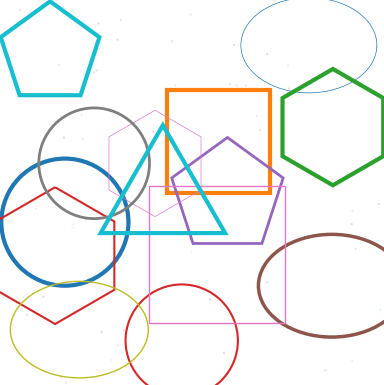[{"shape": "circle", "thickness": 3, "radius": 0.83, "center": [0.168, 0.423]}, {"shape": "oval", "thickness": 0.5, "radius": 0.88, "center": [0.802, 0.882]}, {"shape": "square", "thickness": 3, "radius": 0.67, "center": [0.567, 0.633]}, {"shape": "hexagon", "thickness": 3, "radius": 0.76, "center": [0.865, 0.67]}, {"shape": "circle", "thickness": 1.5, "radius": 0.73, "center": [0.472, 0.115]}, {"shape": "hexagon", "thickness": 1.5, "radius": 0.89, "center": [0.143, 0.336]}, {"shape": "pentagon", "thickness": 2, "radius": 0.76, "center": [0.591, 0.491]}, {"shape": "oval", "thickness": 2.5, "radius": 0.95, "center": [0.862, 0.258]}, {"shape": "square", "thickness": 1, "radius": 0.89, "center": [0.564, 0.339]}, {"shape": "hexagon", "thickness": 0.5, "radius": 0.69, "center": [0.403, 0.576]}, {"shape": "circle", "thickness": 2, "radius": 0.72, "center": [0.245, 0.576]}, {"shape": "oval", "thickness": 1, "radius": 0.9, "center": [0.206, 0.144]}, {"shape": "pentagon", "thickness": 3, "radius": 0.67, "center": [0.13, 0.862]}, {"shape": "triangle", "thickness": 3, "radius": 0.93, "center": [0.423, 0.488]}]